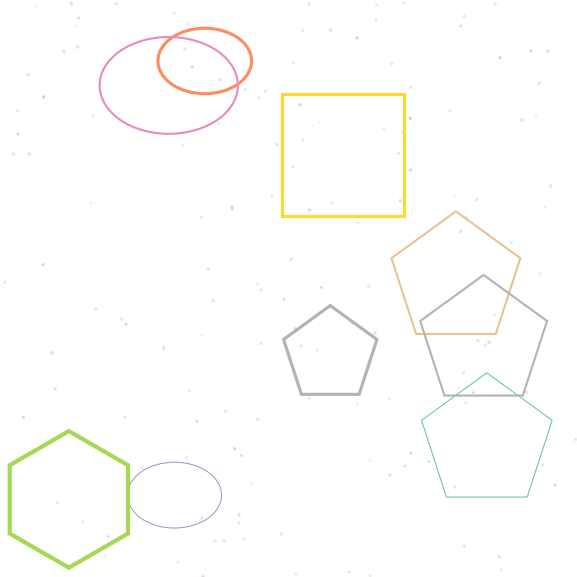[{"shape": "pentagon", "thickness": 0.5, "radius": 0.59, "center": [0.843, 0.235]}, {"shape": "oval", "thickness": 1.5, "radius": 0.41, "center": [0.355, 0.894]}, {"shape": "oval", "thickness": 0.5, "radius": 0.41, "center": [0.302, 0.142]}, {"shape": "oval", "thickness": 1, "radius": 0.6, "center": [0.292, 0.851]}, {"shape": "hexagon", "thickness": 2, "radius": 0.59, "center": [0.119, 0.134]}, {"shape": "square", "thickness": 1.5, "radius": 0.53, "center": [0.594, 0.73]}, {"shape": "pentagon", "thickness": 1, "radius": 0.59, "center": [0.789, 0.516]}, {"shape": "pentagon", "thickness": 1, "radius": 0.58, "center": [0.837, 0.408]}, {"shape": "pentagon", "thickness": 1.5, "radius": 0.42, "center": [0.572, 0.385]}]